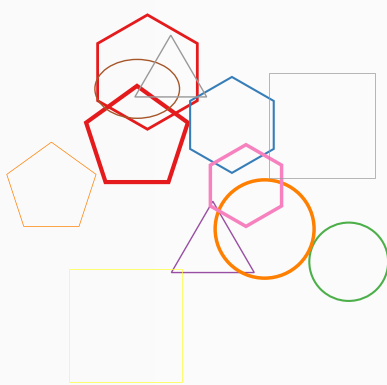[{"shape": "hexagon", "thickness": 2, "radius": 0.74, "center": [0.381, 0.813]}, {"shape": "pentagon", "thickness": 3, "radius": 0.69, "center": [0.354, 0.639]}, {"shape": "hexagon", "thickness": 1.5, "radius": 0.62, "center": [0.599, 0.676]}, {"shape": "circle", "thickness": 1.5, "radius": 0.51, "center": [0.9, 0.32]}, {"shape": "triangle", "thickness": 1, "radius": 0.62, "center": [0.549, 0.354]}, {"shape": "circle", "thickness": 2.5, "radius": 0.64, "center": [0.683, 0.405]}, {"shape": "pentagon", "thickness": 0.5, "radius": 0.61, "center": [0.133, 0.51]}, {"shape": "square", "thickness": 0.5, "radius": 0.73, "center": [0.324, 0.154]}, {"shape": "oval", "thickness": 1, "radius": 0.55, "center": [0.354, 0.769]}, {"shape": "hexagon", "thickness": 2.5, "radius": 0.53, "center": [0.635, 0.518]}, {"shape": "triangle", "thickness": 1, "radius": 0.53, "center": [0.441, 0.802]}, {"shape": "square", "thickness": 0.5, "radius": 0.69, "center": [0.83, 0.674]}]